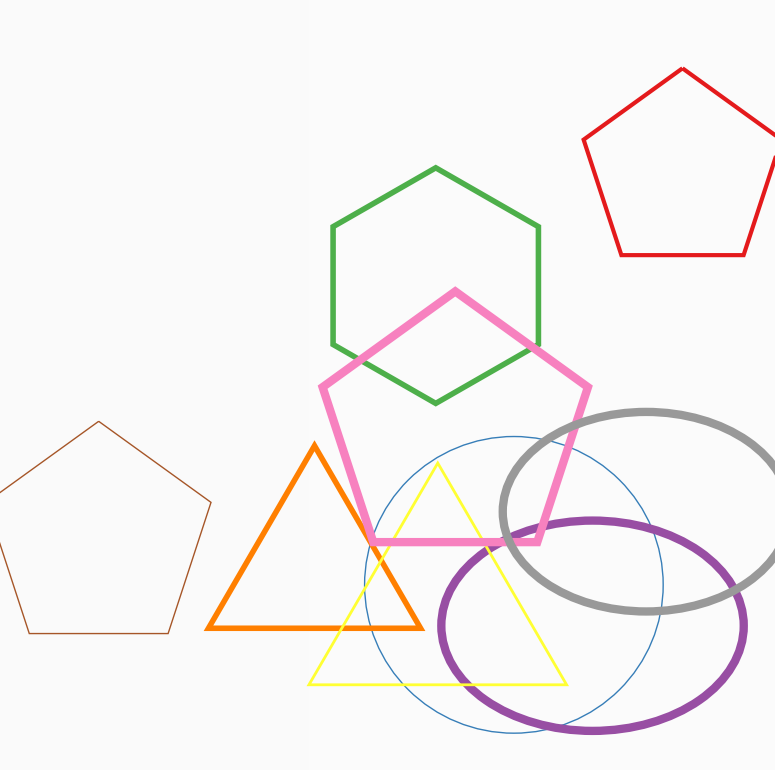[{"shape": "pentagon", "thickness": 1.5, "radius": 0.67, "center": [0.881, 0.777]}, {"shape": "circle", "thickness": 0.5, "radius": 0.96, "center": [0.663, 0.24]}, {"shape": "hexagon", "thickness": 2, "radius": 0.76, "center": [0.562, 0.629]}, {"shape": "oval", "thickness": 3, "radius": 0.98, "center": [0.765, 0.187]}, {"shape": "triangle", "thickness": 2, "radius": 0.79, "center": [0.406, 0.263]}, {"shape": "triangle", "thickness": 1, "radius": 0.96, "center": [0.565, 0.207]}, {"shape": "pentagon", "thickness": 0.5, "radius": 0.76, "center": [0.127, 0.3]}, {"shape": "pentagon", "thickness": 3, "radius": 0.9, "center": [0.587, 0.442]}, {"shape": "oval", "thickness": 3, "radius": 0.93, "center": [0.834, 0.335]}]